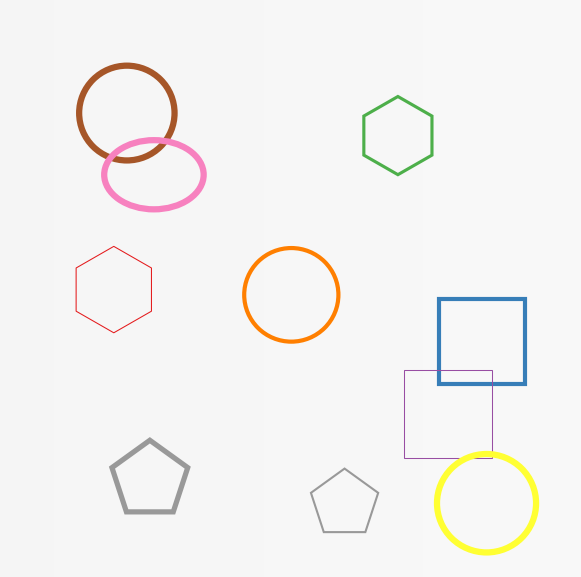[{"shape": "hexagon", "thickness": 0.5, "radius": 0.37, "center": [0.196, 0.498]}, {"shape": "square", "thickness": 2, "radius": 0.37, "center": [0.829, 0.407]}, {"shape": "hexagon", "thickness": 1.5, "radius": 0.34, "center": [0.685, 0.764]}, {"shape": "square", "thickness": 0.5, "radius": 0.38, "center": [0.771, 0.282]}, {"shape": "circle", "thickness": 2, "radius": 0.41, "center": [0.501, 0.489]}, {"shape": "circle", "thickness": 3, "radius": 0.43, "center": [0.837, 0.128]}, {"shape": "circle", "thickness": 3, "radius": 0.41, "center": [0.218, 0.803]}, {"shape": "oval", "thickness": 3, "radius": 0.43, "center": [0.265, 0.697]}, {"shape": "pentagon", "thickness": 2.5, "radius": 0.34, "center": [0.258, 0.168]}, {"shape": "pentagon", "thickness": 1, "radius": 0.3, "center": [0.593, 0.127]}]